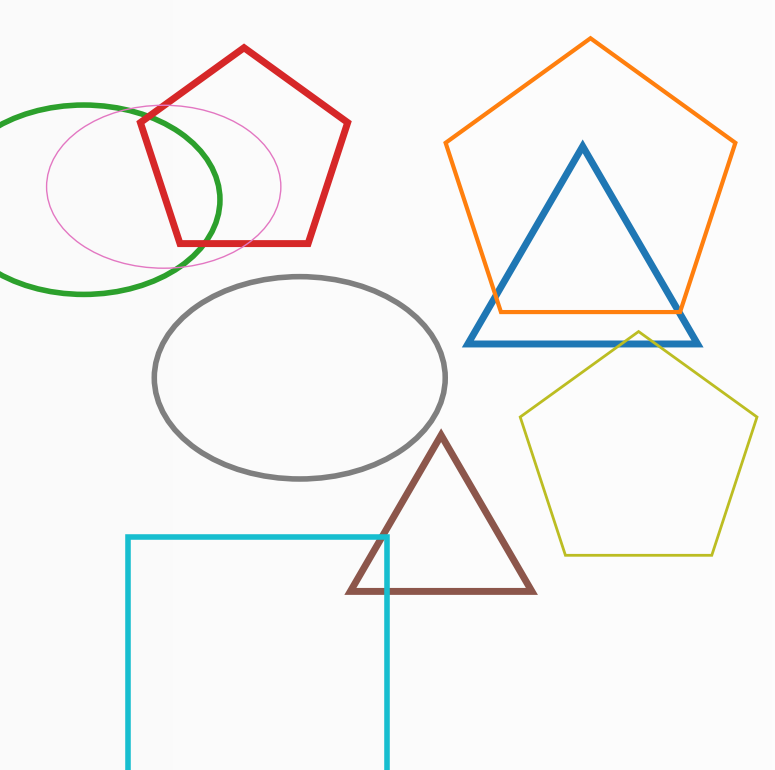[{"shape": "triangle", "thickness": 2.5, "radius": 0.86, "center": [0.752, 0.639]}, {"shape": "pentagon", "thickness": 1.5, "radius": 0.98, "center": [0.762, 0.754]}, {"shape": "oval", "thickness": 2, "radius": 0.88, "center": [0.108, 0.741]}, {"shape": "pentagon", "thickness": 2.5, "radius": 0.7, "center": [0.315, 0.797]}, {"shape": "triangle", "thickness": 2.5, "radius": 0.68, "center": [0.569, 0.3]}, {"shape": "oval", "thickness": 0.5, "radius": 0.76, "center": [0.211, 0.757]}, {"shape": "oval", "thickness": 2, "radius": 0.94, "center": [0.387, 0.509]}, {"shape": "pentagon", "thickness": 1, "radius": 0.8, "center": [0.824, 0.409]}, {"shape": "square", "thickness": 2, "radius": 0.83, "center": [0.332, 0.136]}]